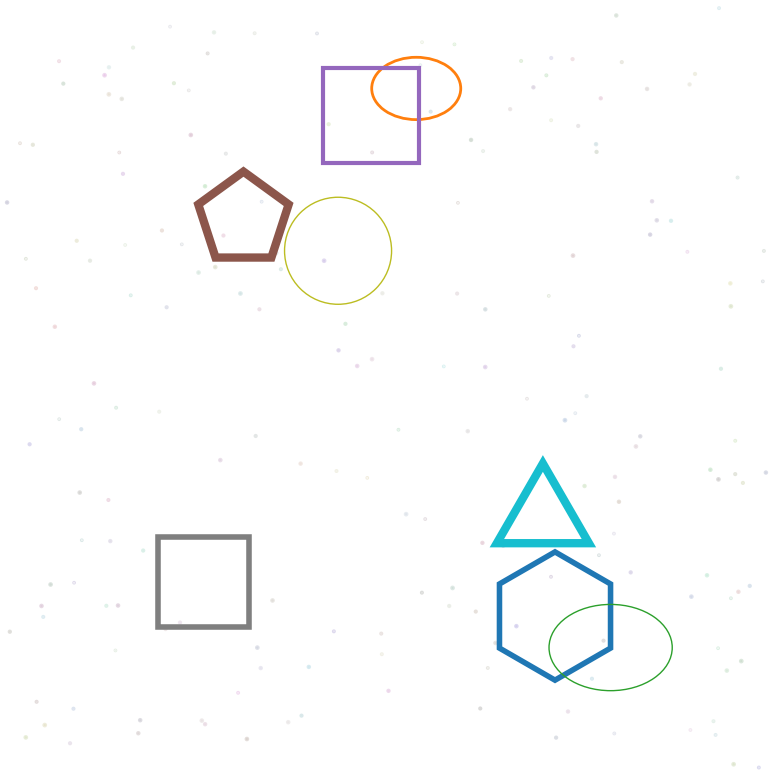[{"shape": "hexagon", "thickness": 2, "radius": 0.42, "center": [0.721, 0.2]}, {"shape": "oval", "thickness": 1, "radius": 0.29, "center": [0.541, 0.885]}, {"shape": "oval", "thickness": 0.5, "radius": 0.4, "center": [0.793, 0.159]}, {"shape": "square", "thickness": 1.5, "radius": 0.31, "center": [0.482, 0.85]}, {"shape": "pentagon", "thickness": 3, "radius": 0.31, "center": [0.316, 0.715]}, {"shape": "square", "thickness": 2, "radius": 0.29, "center": [0.264, 0.244]}, {"shape": "circle", "thickness": 0.5, "radius": 0.35, "center": [0.439, 0.674]}, {"shape": "triangle", "thickness": 3, "radius": 0.35, "center": [0.705, 0.329]}]